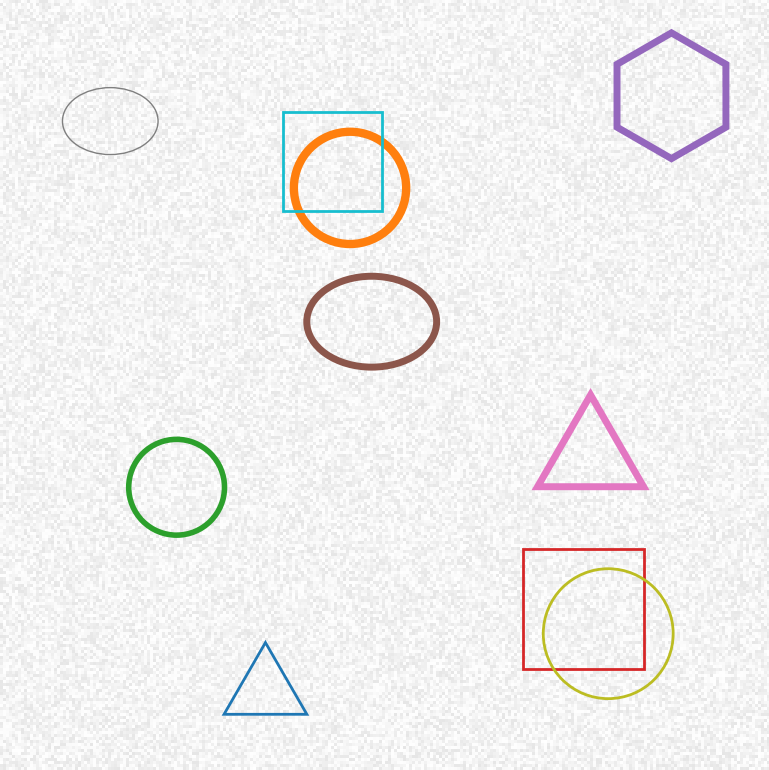[{"shape": "triangle", "thickness": 1, "radius": 0.31, "center": [0.345, 0.103]}, {"shape": "circle", "thickness": 3, "radius": 0.36, "center": [0.455, 0.756]}, {"shape": "circle", "thickness": 2, "radius": 0.31, "center": [0.229, 0.367]}, {"shape": "square", "thickness": 1, "radius": 0.39, "center": [0.758, 0.209]}, {"shape": "hexagon", "thickness": 2.5, "radius": 0.41, "center": [0.872, 0.876]}, {"shape": "oval", "thickness": 2.5, "radius": 0.42, "center": [0.483, 0.582]}, {"shape": "triangle", "thickness": 2.5, "radius": 0.4, "center": [0.767, 0.408]}, {"shape": "oval", "thickness": 0.5, "radius": 0.31, "center": [0.143, 0.843]}, {"shape": "circle", "thickness": 1, "radius": 0.42, "center": [0.79, 0.177]}, {"shape": "square", "thickness": 1, "radius": 0.32, "center": [0.432, 0.79]}]